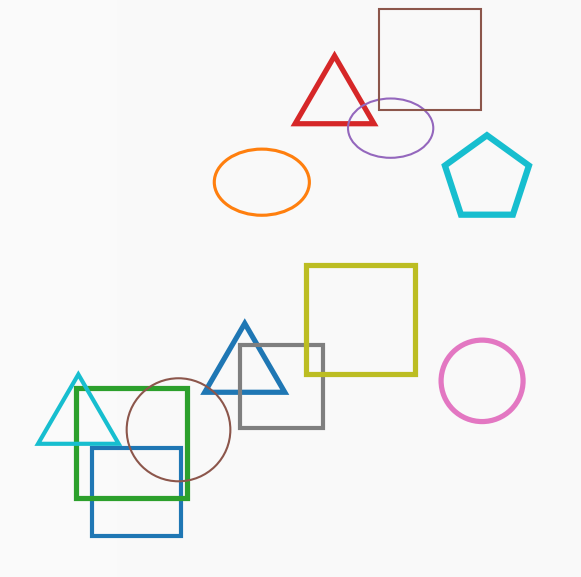[{"shape": "square", "thickness": 2, "radius": 0.38, "center": [0.234, 0.147]}, {"shape": "triangle", "thickness": 2.5, "radius": 0.4, "center": [0.421, 0.36]}, {"shape": "oval", "thickness": 1.5, "radius": 0.41, "center": [0.45, 0.684]}, {"shape": "square", "thickness": 2.5, "radius": 0.48, "center": [0.226, 0.232]}, {"shape": "triangle", "thickness": 2.5, "radius": 0.39, "center": [0.576, 0.824]}, {"shape": "oval", "thickness": 1, "radius": 0.37, "center": [0.672, 0.777]}, {"shape": "square", "thickness": 1, "radius": 0.44, "center": [0.74, 0.895]}, {"shape": "circle", "thickness": 1, "radius": 0.45, "center": [0.307, 0.255]}, {"shape": "circle", "thickness": 2.5, "radius": 0.35, "center": [0.829, 0.34]}, {"shape": "square", "thickness": 2, "radius": 0.36, "center": [0.485, 0.33]}, {"shape": "square", "thickness": 2.5, "radius": 0.47, "center": [0.62, 0.446]}, {"shape": "triangle", "thickness": 2, "radius": 0.4, "center": [0.135, 0.271]}, {"shape": "pentagon", "thickness": 3, "radius": 0.38, "center": [0.838, 0.689]}]